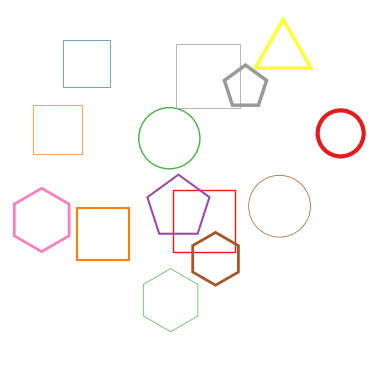[{"shape": "square", "thickness": 1, "radius": 0.4, "center": [0.529, 0.425]}, {"shape": "circle", "thickness": 3, "radius": 0.3, "center": [0.885, 0.654]}, {"shape": "square", "thickness": 0.5, "radius": 0.3, "center": [0.225, 0.835]}, {"shape": "circle", "thickness": 1, "radius": 0.4, "center": [0.44, 0.641]}, {"shape": "hexagon", "thickness": 0.5, "radius": 0.41, "center": [0.443, 0.22]}, {"shape": "pentagon", "thickness": 1.5, "radius": 0.42, "center": [0.463, 0.462]}, {"shape": "square", "thickness": 0.5, "radius": 0.32, "center": [0.15, 0.663]}, {"shape": "square", "thickness": 1.5, "radius": 0.33, "center": [0.268, 0.392]}, {"shape": "triangle", "thickness": 2.5, "radius": 0.42, "center": [0.735, 0.865]}, {"shape": "hexagon", "thickness": 2, "radius": 0.34, "center": [0.56, 0.328]}, {"shape": "circle", "thickness": 0.5, "radius": 0.4, "center": [0.726, 0.464]}, {"shape": "hexagon", "thickness": 2, "radius": 0.41, "center": [0.108, 0.429]}, {"shape": "pentagon", "thickness": 2.5, "radius": 0.29, "center": [0.638, 0.773]}, {"shape": "square", "thickness": 0.5, "radius": 0.41, "center": [0.539, 0.803]}]